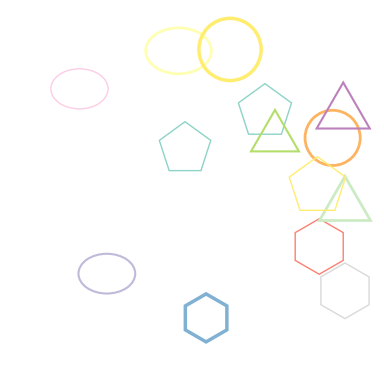[{"shape": "pentagon", "thickness": 1, "radius": 0.36, "center": [0.688, 0.71]}, {"shape": "pentagon", "thickness": 1, "radius": 0.35, "center": [0.481, 0.614]}, {"shape": "oval", "thickness": 2, "radius": 0.43, "center": [0.464, 0.868]}, {"shape": "oval", "thickness": 1.5, "radius": 0.37, "center": [0.278, 0.289]}, {"shape": "hexagon", "thickness": 1, "radius": 0.36, "center": [0.829, 0.36]}, {"shape": "hexagon", "thickness": 2.5, "radius": 0.31, "center": [0.535, 0.174]}, {"shape": "circle", "thickness": 2, "radius": 0.36, "center": [0.864, 0.642]}, {"shape": "triangle", "thickness": 1.5, "radius": 0.36, "center": [0.714, 0.643]}, {"shape": "oval", "thickness": 1, "radius": 0.37, "center": [0.206, 0.769]}, {"shape": "hexagon", "thickness": 1, "radius": 0.36, "center": [0.896, 0.245]}, {"shape": "triangle", "thickness": 1.5, "radius": 0.4, "center": [0.891, 0.706]}, {"shape": "triangle", "thickness": 2, "radius": 0.38, "center": [0.896, 0.466]}, {"shape": "pentagon", "thickness": 1, "radius": 0.39, "center": [0.825, 0.516]}, {"shape": "circle", "thickness": 2.5, "radius": 0.4, "center": [0.598, 0.872]}]